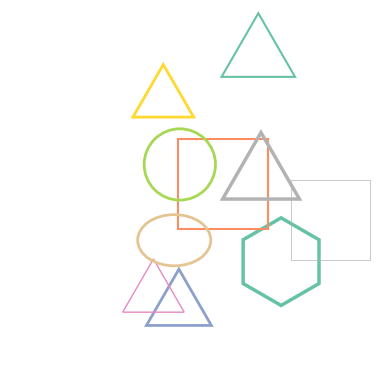[{"shape": "triangle", "thickness": 1.5, "radius": 0.55, "center": [0.671, 0.855]}, {"shape": "hexagon", "thickness": 2.5, "radius": 0.57, "center": [0.73, 0.32]}, {"shape": "square", "thickness": 1.5, "radius": 0.58, "center": [0.579, 0.521]}, {"shape": "triangle", "thickness": 2, "radius": 0.49, "center": [0.465, 0.203]}, {"shape": "triangle", "thickness": 1, "radius": 0.46, "center": [0.399, 0.235]}, {"shape": "circle", "thickness": 2, "radius": 0.46, "center": [0.467, 0.573]}, {"shape": "triangle", "thickness": 2, "radius": 0.46, "center": [0.424, 0.741]}, {"shape": "oval", "thickness": 2, "radius": 0.47, "center": [0.453, 0.376]}, {"shape": "triangle", "thickness": 2.5, "radius": 0.58, "center": [0.678, 0.541]}, {"shape": "square", "thickness": 0.5, "radius": 0.52, "center": [0.858, 0.429]}]